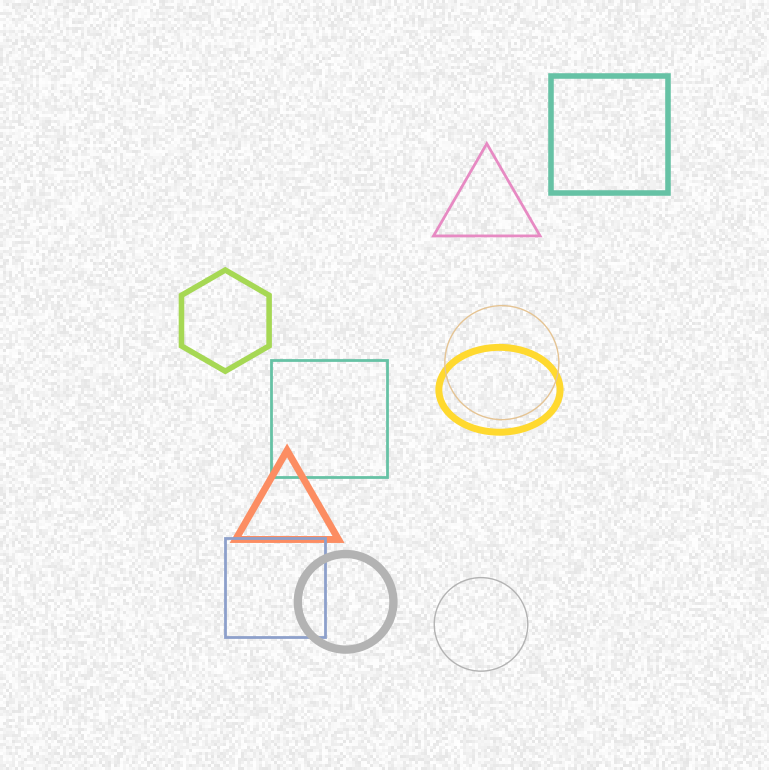[{"shape": "square", "thickness": 1, "radius": 0.38, "center": [0.427, 0.457]}, {"shape": "square", "thickness": 2, "radius": 0.38, "center": [0.792, 0.826]}, {"shape": "triangle", "thickness": 2.5, "radius": 0.39, "center": [0.373, 0.338]}, {"shape": "square", "thickness": 1, "radius": 0.32, "center": [0.357, 0.237]}, {"shape": "triangle", "thickness": 1, "radius": 0.4, "center": [0.632, 0.734]}, {"shape": "hexagon", "thickness": 2, "radius": 0.33, "center": [0.293, 0.584]}, {"shape": "oval", "thickness": 2.5, "radius": 0.39, "center": [0.649, 0.494]}, {"shape": "circle", "thickness": 0.5, "radius": 0.37, "center": [0.652, 0.529]}, {"shape": "circle", "thickness": 0.5, "radius": 0.3, "center": [0.625, 0.189]}, {"shape": "circle", "thickness": 3, "radius": 0.31, "center": [0.449, 0.218]}]